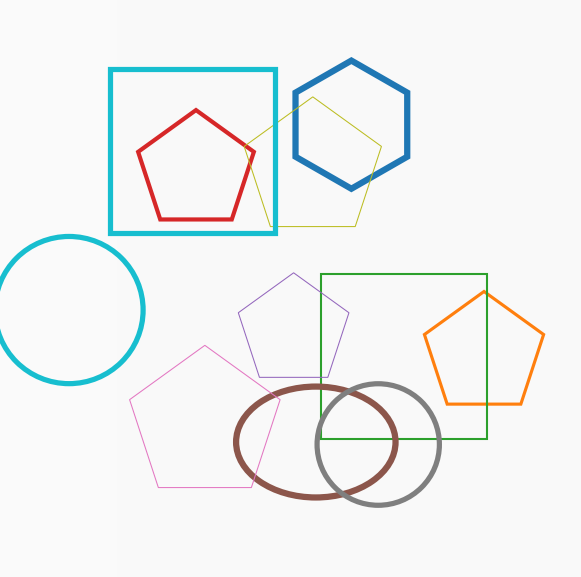[{"shape": "hexagon", "thickness": 3, "radius": 0.55, "center": [0.605, 0.783]}, {"shape": "pentagon", "thickness": 1.5, "radius": 0.54, "center": [0.833, 0.387]}, {"shape": "square", "thickness": 1, "radius": 0.71, "center": [0.694, 0.382]}, {"shape": "pentagon", "thickness": 2, "radius": 0.52, "center": [0.337, 0.704]}, {"shape": "pentagon", "thickness": 0.5, "radius": 0.5, "center": [0.505, 0.427]}, {"shape": "oval", "thickness": 3, "radius": 0.69, "center": [0.543, 0.234]}, {"shape": "pentagon", "thickness": 0.5, "radius": 0.68, "center": [0.352, 0.265]}, {"shape": "circle", "thickness": 2.5, "radius": 0.53, "center": [0.651, 0.229]}, {"shape": "pentagon", "thickness": 0.5, "radius": 0.62, "center": [0.538, 0.707]}, {"shape": "circle", "thickness": 2.5, "radius": 0.64, "center": [0.119, 0.462]}, {"shape": "square", "thickness": 2.5, "radius": 0.71, "center": [0.331, 0.738]}]